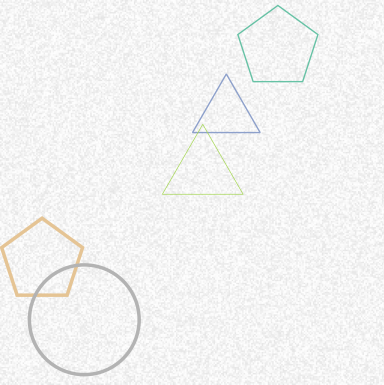[{"shape": "pentagon", "thickness": 1, "radius": 0.55, "center": [0.722, 0.876]}, {"shape": "triangle", "thickness": 1, "radius": 0.51, "center": [0.588, 0.706]}, {"shape": "triangle", "thickness": 0.5, "radius": 0.61, "center": [0.527, 0.556]}, {"shape": "pentagon", "thickness": 2.5, "radius": 0.55, "center": [0.109, 0.323]}, {"shape": "circle", "thickness": 2.5, "radius": 0.71, "center": [0.219, 0.169]}]